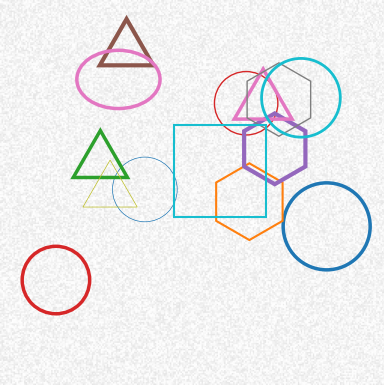[{"shape": "circle", "thickness": 0.5, "radius": 0.42, "center": [0.376, 0.508]}, {"shape": "circle", "thickness": 2.5, "radius": 0.56, "center": [0.848, 0.412]}, {"shape": "hexagon", "thickness": 1.5, "radius": 0.5, "center": [0.648, 0.476]}, {"shape": "triangle", "thickness": 2.5, "radius": 0.41, "center": [0.261, 0.58]}, {"shape": "circle", "thickness": 2.5, "radius": 0.44, "center": [0.145, 0.273]}, {"shape": "circle", "thickness": 1, "radius": 0.41, "center": [0.639, 0.732]}, {"shape": "hexagon", "thickness": 3, "radius": 0.46, "center": [0.714, 0.613]}, {"shape": "triangle", "thickness": 3, "radius": 0.4, "center": [0.329, 0.87]}, {"shape": "triangle", "thickness": 2.5, "radius": 0.43, "center": [0.684, 0.734]}, {"shape": "oval", "thickness": 2.5, "radius": 0.54, "center": [0.308, 0.794]}, {"shape": "hexagon", "thickness": 1, "radius": 0.48, "center": [0.724, 0.741]}, {"shape": "triangle", "thickness": 0.5, "radius": 0.41, "center": [0.286, 0.503]}, {"shape": "circle", "thickness": 2, "radius": 0.51, "center": [0.782, 0.746]}, {"shape": "square", "thickness": 1.5, "radius": 0.59, "center": [0.572, 0.556]}]